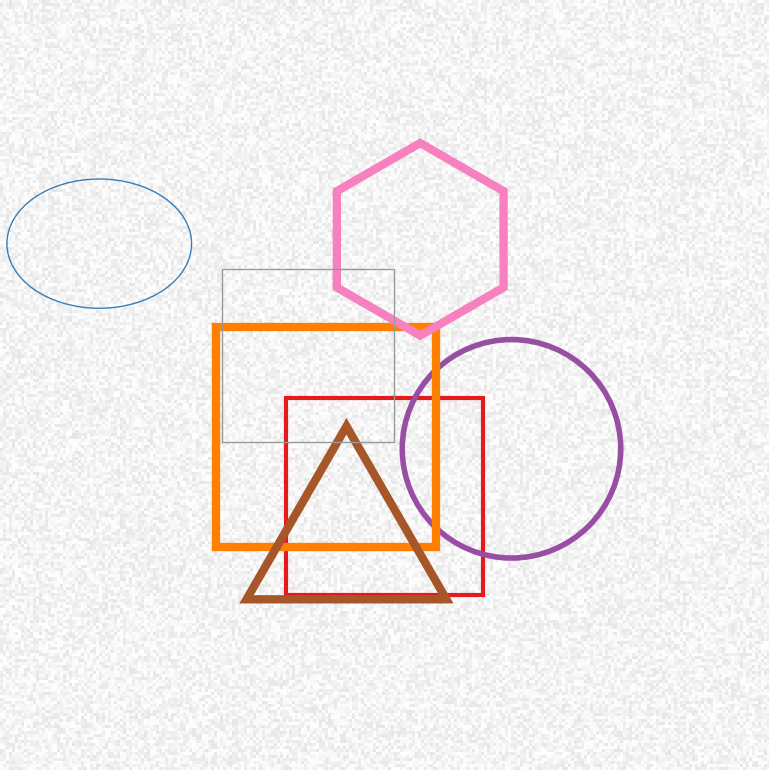[{"shape": "square", "thickness": 1.5, "radius": 0.64, "center": [0.499, 0.355]}, {"shape": "oval", "thickness": 0.5, "radius": 0.6, "center": [0.129, 0.684]}, {"shape": "circle", "thickness": 2, "radius": 0.71, "center": [0.664, 0.417]}, {"shape": "square", "thickness": 3, "radius": 0.71, "center": [0.423, 0.433]}, {"shape": "triangle", "thickness": 3, "radius": 0.75, "center": [0.45, 0.297]}, {"shape": "hexagon", "thickness": 3, "radius": 0.63, "center": [0.546, 0.689]}, {"shape": "square", "thickness": 0.5, "radius": 0.56, "center": [0.4, 0.538]}]